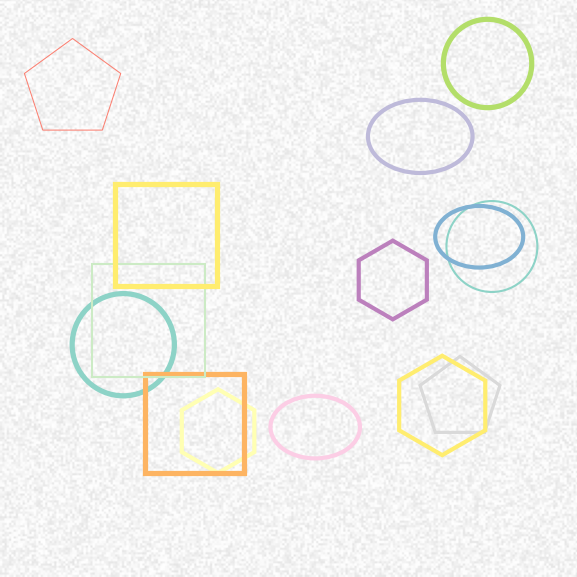[{"shape": "circle", "thickness": 2.5, "radius": 0.44, "center": [0.213, 0.402]}, {"shape": "circle", "thickness": 1, "radius": 0.39, "center": [0.852, 0.572]}, {"shape": "hexagon", "thickness": 2, "radius": 0.36, "center": [0.378, 0.253]}, {"shape": "oval", "thickness": 2, "radius": 0.45, "center": [0.728, 0.763]}, {"shape": "pentagon", "thickness": 0.5, "radius": 0.44, "center": [0.126, 0.845]}, {"shape": "oval", "thickness": 2, "radius": 0.38, "center": [0.83, 0.589]}, {"shape": "square", "thickness": 2.5, "radius": 0.43, "center": [0.337, 0.266]}, {"shape": "circle", "thickness": 2.5, "radius": 0.38, "center": [0.844, 0.889]}, {"shape": "oval", "thickness": 2, "radius": 0.39, "center": [0.546, 0.26]}, {"shape": "pentagon", "thickness": 1.5, "radius": 0.36, "center": [0.796, 0.309]}, {"shape": "hexagon", "thickness": 2, "radius": 0.34, "center": [0.68, 0.514]}, {"shape": "square", "thickness": 1, "radius": 0.49, "center": [0.258, 0.444]}, {"shape": "square", "thickness": 2.5, "radius": 0.44, "center": [0.287, 0.592]}, {"shape": "hexagon", "thickness": 2, "radius": 0.43, "center": [0.766, 0.297]}]